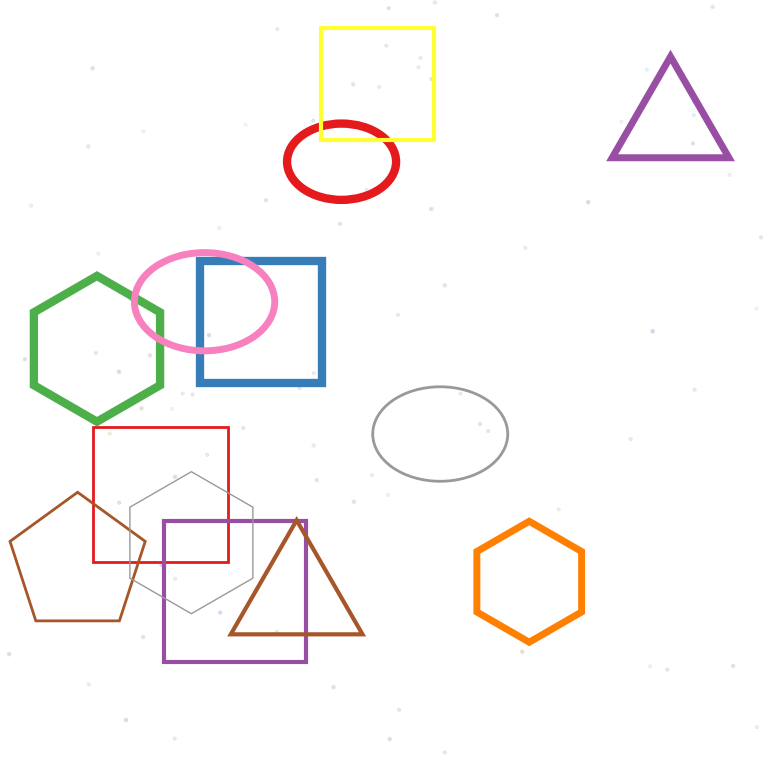[{"shape": "square", "thickness": 1, "radius": 0.44, "center": [0.209, 0.358]}, {"shape": "oval", "thickness": 3, "radius": 0.35, "center": [0.444, 0.79]}, {"shape": "square", "thickness": 3, "radius": 0.4, "center": [0.339, 0.582]}, {"shape": "hexagon", "thickness": 3, "radius": 0.47, "center": [0.126, 0.547]}, {"shape": "triangle", "thickness": 2.5, "radius": 0.44, "center": [0.871, 0.839]}, {"shape": "square", "thickness": 1.5, "radius": 0.46, "center": [0.305, 0.232]}, {"shape": "hexagon", "thickness": 2.5, "radius": 0.39, "center": [0.687, 0.244]}, {"shape": "square", "thickness": 1.5, "radius": 0.37, "center": [0.49, 0.891]}, {"shape": "pentagon", "thickness": 1, "radius": 0.46, "center": [0.101, 0.268]}, {"shape": "triangle", "thickness": 1.5, "radius": 0.49, "center": [0.385, 0.226]}, {"shape": "oval", "thickness": 2.5, "radius": 0.46, "center": [0.266, 0.608]}, {"shape": "hexagon", "thickness": 0.5, "radius": 0.46, "center": [0.249, 0.295]}, {"shape": "oval", "thickness": 1, "radius": 0.44, "center": [0.572, 0.436]}]